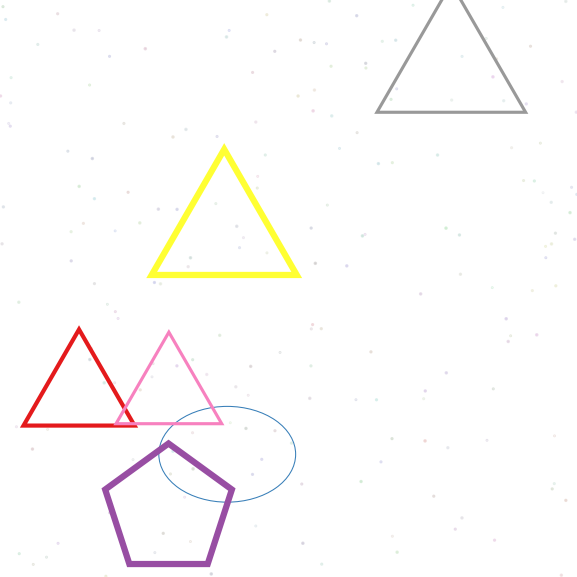[{"shape": "triangle", "thickness": 2, "radius": 0.55, "center": [0.137, 0.318]}, {"shape": "oval", "thickness": 0.5, "radius": 0.59, "center": [0.393, 0.213]}, {"shape": "pentagon", "thickness": 3, "radius": 0.58, "center": [0.292, 0.116]}, {"shape": "triangle", "thickness": 3, "radius": 0.73, "center": [0.388, 0.595]}, {"shape": "triangle", "thickness": 1.5, "radius": 0.53, "center": [0.292, 0.318]}, {"shape": "triangle", "thickness": 1.5, "radius": 0.74, "center": [0.781, 0.879]}]